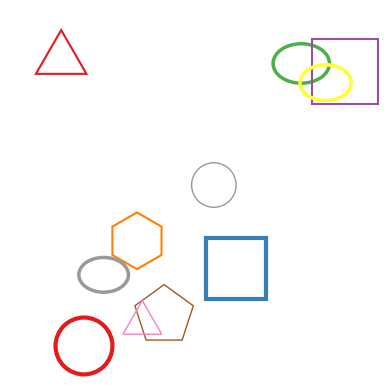[{"shape": "triangle", "thickness": 1.5, "radius": 0.38, "center": [0.159, 0.846]}, {"shape": "circle", "thickness": 3, "radius": 0.37, "center": [0.218, 0.101]}, {"shape": "square", "thickness": 3, "radius": 0.39, "center": [0.613, 0.302]}, {"shape": "oval", "thickness": 2.5, "radius": 0.37, "center": [0.782, 0.835]}, {"shape": "square", "thickness": 1.5, "radius": 0.43, "center": [0.896, 0.814]}, {"shape": "hexagon", "thickness": 1.5, "radius": 0.37, "center": [0.356, 0.375]}, {"shape": "oval", "thickness": 2.5, "radius": 0.33, "center": [0.846, 0.785]}, {"shape": "pentagon", "thickness": 1, "radius": 0.4, "center": [0.426, 0.181]}, {"shape": "triangle", "thickness": 1, "radius": 0.29, "center": [0.37, 0.161]}, {"shape": "circle", "thickness": 1, "radius": 0.29, "center": [0.555, 0.519]}, {"shape": "oval", "thickness": 2.5, "radius": 0.32, "center": [0.269, 0.286]}]